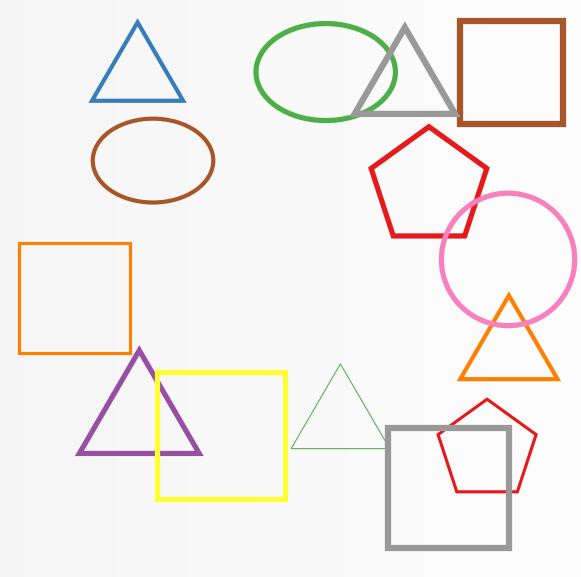[{"shape": "pentagon", "thickness": 2.5, "radius": 0.52, "center": [0.738, 0.675]}, {"shape": "pentagon", "thickness": 1.5, "radius": 0.44, "center": [0.838, 0.219]}, {"shape": "triangle", "thickness": 2, "radius": 0.45, "center": [0.237, 0.87]}, {"shape": "triangle", "thickness": 0.5, "radius": 0.49, "center": [0.586, 0.271]}, {"shape": "oval", "thickness": 2.5, "radius": 0.6, "center": [0.56, 0.874]}, {"shape": "triangle", "thickness": 2.5, "radius": 0.6, "center": [0.24, 0.273]}, {"shape": "square", "thickness": 1.5, "radius": 0.48, "center": [0.128, 0.483]}, {"shape": "triangle", "thickness": 2, "radius": 0.48, "center": [0.875, 0.391]}, {"shape": "square", "thickness": 2.5, "radius": 0.55, "center": [0.38, 0.245]}, {"shape": "square", "thickness": 3, "radius": 0.44, "center": [0.88, 0.874]}, {"shape": "oval", "thickness": 2, "radius": 0.52, "center": [0.263, 0.721]}, {"shape": "circle", "thickness": 2.5, "radius": 0.57, "center": [0.874, 0.55]}, {"shape": "square", "thickness": 3, "radius": 0.52, "center": [0.772, 0.154]}, {"shape": "triangle", "thickness": 3, "radius": 0.5, "center": [0.697, 0.852]}]